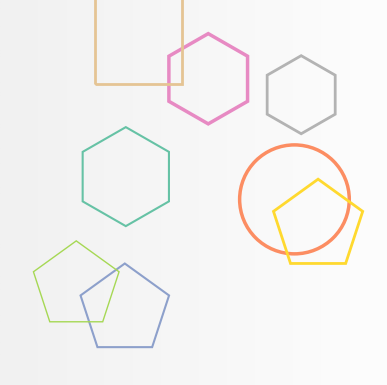[{"shape": "hexagon", "thickness": 1.5, "radius": 0.64, "center": [0.325, 0.541]}, {"shape": "circle", "thickness": 2.5, "radius": 0.71, "center": [0.76, 0.482]}, {"shape": "pentagon", "thickness": 1.5, "radius": 0.6, "center": [0.322, 0.195]}, {"shape": "hexagon", "thickness": 2.5, "radius": 0.59, "center": [0.537, 0.795]}, {"shape": "pentagon", "thickness": 1, "radius": 0.58, "center": [0.197, 0.258]}, {"shape": "pentagon", "thickness": 2, "radius": 0.61, "center": [0.821, 0.414]}, {"shape": "square", "thickness": 2, "radius": 0.56, "center": [0.358, 0.893]}, {"shape": "hexagon", "thickness": 2, "radius": 0.51, "center": [0.777, 0.754]}]